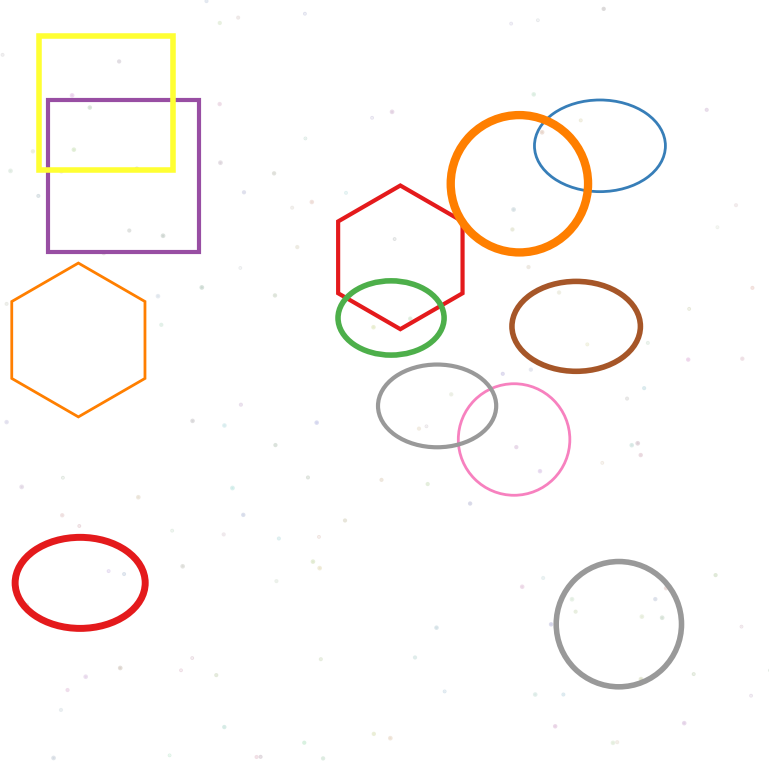[{"shape": "oval", "thickness": 2.5, "radius": 0.42, "center": [0.104, 0.243]}, {"shape": "hexagon", "thickness": 1.5, "radius": 0.47, "center": [0.52, 0.666]}, {"shape": "oval", "thickness": 1, "radius": 0.43, "center": [0.779, 0.811]}, {"shape": "oval", "thickness": 2, "radius": 0.34, "center": [0.508, 0.587]}, {"shape": "square", "thickness": 1.5, "radius": 0.49, "center": [0.16, 0.771]}, {"shape": "circle", "thickness": 3, "radius": 0.45, "center": [0.675, 0.761]}, {"shape": "hexagon", "thickness": 1, "radius": 0.5, "center": [0.102, 0.558]}, {"shape": "square", "thickness": 2, "radius": 0.43, "center": [0.138, 0.866]}, {"shape": "oval", "thickness": 2, "radius": 0.42, "center": [0.748, 0.576]}, {"shape": "circle", "thickness": 1, "radius": 0.36, "center": [0.668, 0.429]}, {"shape": "oval", "thickness": 1.5, "radius": 0.38, "center": [0.568, 0.473]}, {"shape": "circle", "thickness": 2, "radius": 0.41, "center": [0.804, 0.189]}]